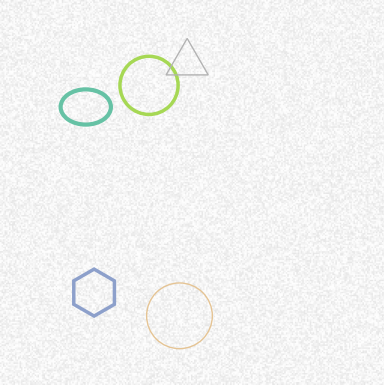[{"shape": "oval", "thickness": 3, "radius": 0.33, "center": [0.223, 0.722]}, {"shape": "hexagon", "thickness": 2.5, "radius": 0.3, "center": [0.244, 0.24]}, {"shape": "circle", "thickness": 2.5, "radius": 0.38, "center": [0.387, 0.778]}, {"shape": "circle", "thickness": 1, "radius": 0.43, "center": [0.466, 0.18]}, {"shape": "triangle", "thickness": 1, "radius": 0.32, "center": [0.486, 0.837]}]